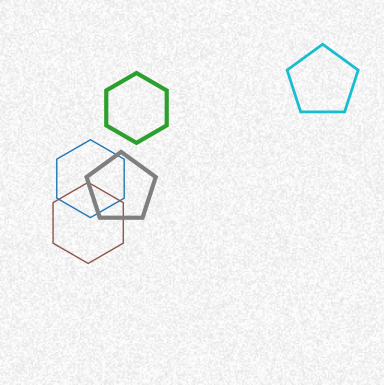[{"shape": "hexagon", "thickness": 1, "radius": 0.51, "center": [0.235, 0.536]}, {"shape": "hexagon", "thickness": 3, "radius": 0.45, "center": [0.355, 0.72]}, {"shape": "hexagon", "thickness": 1, "radius": 0.53, "center": [0.229, 0.421]}, {"shape": "pentagon", "thickness": 3, "radius": 0.47, "center": [0.315, 0.511]}, {"shape": "pentagon", "thickness": 2, "radius": 0.49, "center": [0.838, 0.788]}]